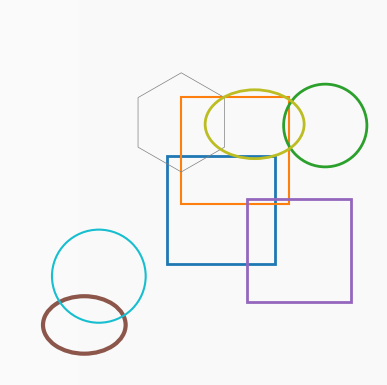[{"shape": "square", "thickness": 2, "radius": 0.7, "center": [0.57, 0.455]}, {"shape": "square", "thickness": 1.5, "radius": 0.7, "center": [0.605, 0.609]}, {"shape": "circle", "thickness": 2, "radius": 0.54, "center": [0.839, 0.674]}, {"shape": "square", "thickness": 2, "radius": 0.67, "center": [0.772, 0.349]}, {"shape": "oval", "thickness": 3, "radius": 0.53, "center": [0.218, 0.156]}, {"shape": "hexagon", "thickness": 0.5, "radius": 0.64, "center": [0.468, 0.682]}, {"shape": "oval", "thickness": 2, "radius": 0.64, "center": [0.657, 0.677]}, {"shape": "circle", "thickness": 1.5, "radius": 0.6, "center": [0.255, 0.283]}]